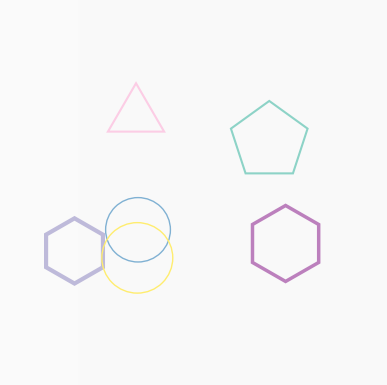[{"shape": "pentagon", "thickness": 1.5, "radius": 0.52, "center": [0.695, 0.634]}, {"shape": "hexagon", "thickness": 3, "radius": 0.42, "center": [0.192, 0.348]}, {"shape": "circle", "thickness": 1, "radius": 0.42, "center": [0.356, 0.403]}, {"shape": "triangle", "thickness": 1.5, "radius": 0.42, "center": [0.351, 0.7]}, {"shape": "hexagon", "thickness": 2.5, "radius": 0.49, "center": [0.737, 0.368]}, {"shape": "circle", "thickness": 1, "radius": 0.46, "center": [0.354, 0.33]}]